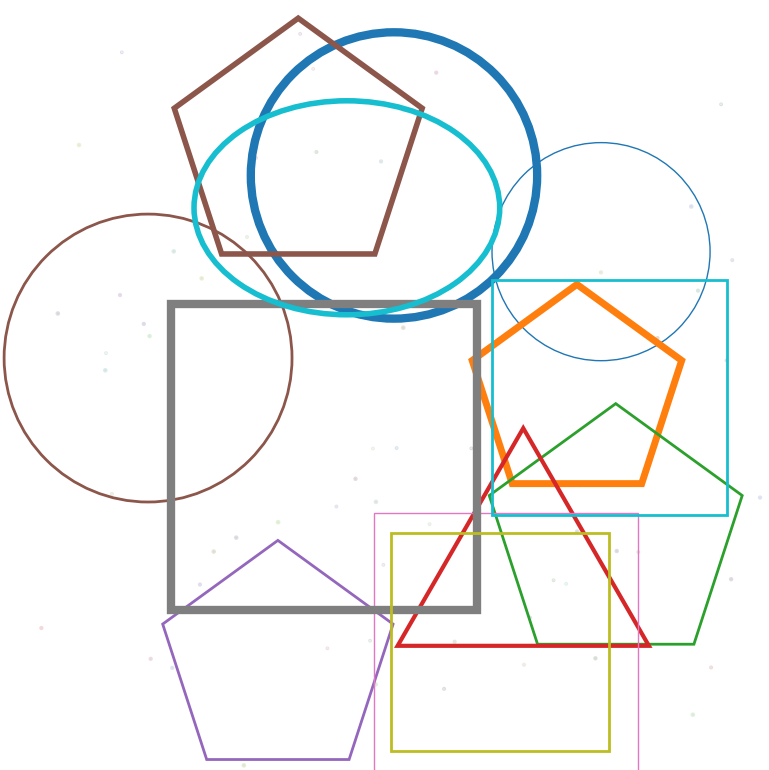[{"shape": "circle", "thickness": 0.5, "radius": 0.71, "center": [0.781, 0.673]}, {"shape": "circle", "thickness": 3, "radius": 0.93, "center": [0.512, 0.772]}, {"shape": "pentagon", "thickness": 2.5, "radius": 0.72, "center": [0.749, 0.488]}, {"shape": "pentagon", "thickness": 1, "radius": 0.86, "center": [0.8, 0.303]}, {"shape": "triangle", "thickness": 1.5, "radius": 0.94, "center": [0.68, 0.255]}, {"shape": "pentagon", "thickness": 1, "radius": 0.79, "center": [0.361, 0.141]}, {"shape": "pentagon", "thickness": 2, "radius": 0.85, "center": [0.387, 0.807]}, {"shape": "circle", "thickness": 1, "radius": 0.93, "center": [0.192, 0.535]}, {"shape": "square", "thickness": 0.5, "radius": 0.86, "center": [0.657, 0.162]}, {"shape": "square", "thickness": 3, "radius": 0.99, "center": [0.421, 0.406]}, {"shape": "square", "thickness": 1, "radius": 0.71, "center": [0.649, 0.167]}, {"shape": "oval", "thickness": 2, "radius": 0.99, "center": [0.45, 0.73]}, {"shape": "square", "thickness": 1, "radius": 0.76, "center": [0.792, 0.484]}]